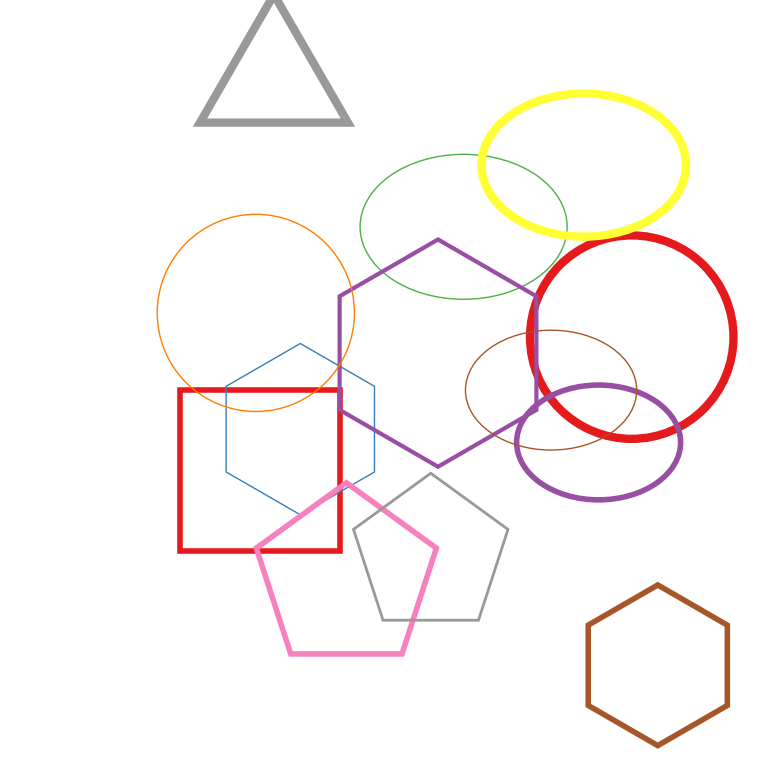[{"shape": "square", "thickness": 2, "radius": 0.52, "center": [0.337, 0.389]}, {"shape": "circle", "thickness": 3, "radius": 0.66, "center": [0.82, 0.562]}, {"shape": "hexagon", "thickness": 0.5, "radius": 0.56, "center": [0.39, 0.443]}, {"shape": "oval", "thickness": 0.5, "radius": 0.67, "center": [0.602, 0.705]}, {"shape": "oval", "thickness": 2, "radius": 0.53, "center": [0.777, 0.425]}, {"shape": "hexagon", "thickness": 1.5, "radius": 0.74, "center": [0.569, 0.541]}, {"shape": "circle", "thickness": 0.5, "radius": 0.64, "center": [0.332, 0.594]}, {"shape": "oval", "thickness": 3, "radius": 0.66, "center": [0.758, 0.786]}, {"shape": "hexagon", "thickness": 2, "radius": 0.52, "center": [0.854, 0.136]}, {"shape": "oval", "thickness": 0.5, "radius": 0.56, "center": [0.716, 0.493]}, {"shape": "pentagon", "thickness": 2, "radius": 0.61, "center": [0.45, 0.25]}, {"shape": "pentagon", "thickness": 1, "radius": 0.53, "center": [0.559, 0.28]}, {"shape": "triangle", "thickness": 3, "radius": 0.55, "center": [0.356, 0.896]}]